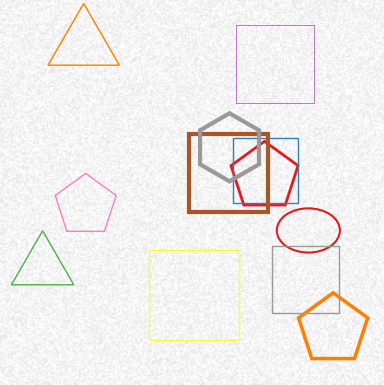[{"shape": "pentagon", "thickness": 2, "radius": 0.46, "center": [0.687, 0.541]}, {"shape": "oval", "thickness": 1.5, "radius": 0.41, "center": [0.801, 0.401]}, {"shape": "square", "thickness": 1, "radius": 0.42, "center": [0.689, 0.556]}, {"shape": "triangle", "thickness": 1, "radius": 0.47, "center": [0.111, 0.307]}, {"shape": "square", "thickness": 0.5, "radius": 0.51, "center": [0.714, 0.833]}, {"shape": "triangle", "thickness": 1, "radius": 0.53, "center": [0.217, 0.884]}, {"shape": "pentagon", "thickness": 2.5, "radius": 0.47, "center": [0.865, 0.145]}, {"shape": "square", "thickness": 1, "radius": 0.59, "center": [0.504, 0.234]}, {"shape": "square", "thickness": 3, "radius": 0.51, "center": [0.593, 0.551]}, {"shape": "pentagon", "thickness": 1, "radius": 0.42, "center": [0.223, 0.466]}, {"shape": "square", "thickness": 1, "radius": 0.44, "center": [0.794, 0.274]}, {"shape": "hexagon", "thickness": 3, "radius": 0.44, "center": [0.596, 0.617]}]